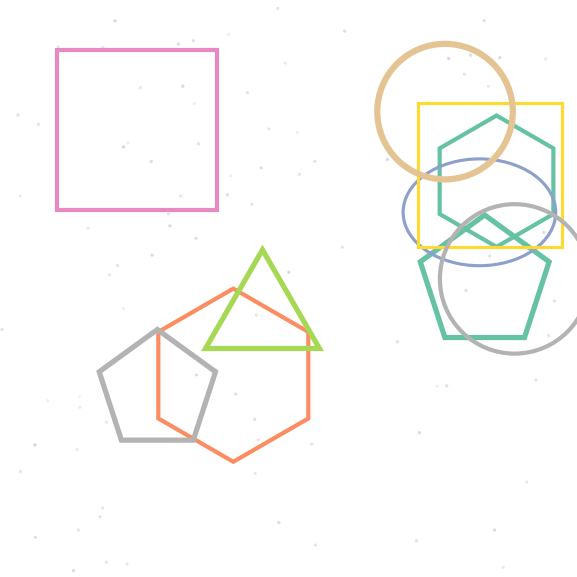[{"shape": "hexagon", "thickness": 2, "radius": 0.57, "center": [0.86, 0.685]}, {"shape": "pentagon", "thickness": 2.5, "radius": 0.59, "center": [0.839, 0.51]}, {"shape": "hexagon", "thickness": 2, "radius": 0.75, "center": [0.404, 0.349]}, {"shape": "oval", "thickness": 1.5, "radius": 0.66, "center": [0.83, 0.632]}, {"shape": "square", "thickness": 2, "radius": 0.69, "center": [0.237, 0.774]}, {"shape": "triangle", "thickness": 2.5, "radius": 0.57, "center": [0.455, 0.453]}, {"shape": "square", "thickness": 1.5, "radius": 0.62, "center": [0.849, 0.697]}, {"shape": "circle", "thickness": 3, "radius": 0.59, "center": [0.771, 0.806]}, {"shape": "pentagon", "thickness": 2.5, "radius": 0.53, "center": [0.272, 0.323]}, {"shape": "circle", "thickness": 2, "radius": 0.65, "center": [0.891, 0.516]}]